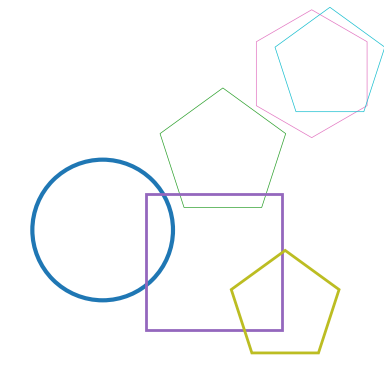[{"shape": "circle", "thickness": 3, "radius": 0.91, "center": [0.267, 0.403]}, {"shape": "pentagon", "thickness": 0.5, "radius": 0.86, "center": [0.579, 0.6]}, {"shape": "square", "thickness": 2, "radius": 0.88, "center": [0.555, 0.319]}, {"shape": "hexagon", "thickness": 0.5, "radius": 0.83, "center": [0.81, 0.809]}, {"shape": "pentagon", "thickness": 2, "radius": 0.74, "center": [0.741, 0.202]}, {"shape": "pentagon", "thickness": 0.5, "radius": 0.75, "center": [0.857, 0.831]}]